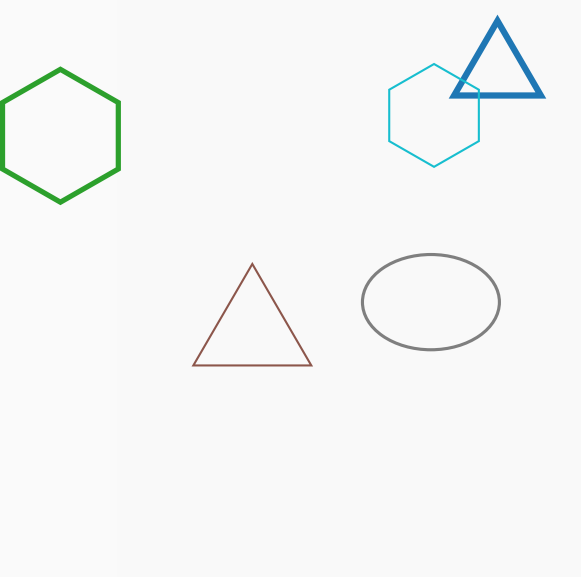[{"shape": "triangle", "thickness": 3, "radius": 0.43, "center": [0.856, 0.877]}, {"shape": "hexagon", "thickness": 2.5, "radius": 0.58, "center": [0.104, 0.764]}, {"shape": "triangle", "thickness": 1, "radius": 0.59, "center": [0.434, 0.425]}, {"shape": "oval", "thickness": 1.5, "radius": 0.59, "center": [0.741, 0.476]}, {"shape": "hexagon", "thickness": 1, "radius": 0.45, "center": [0.747, 0.799]}]